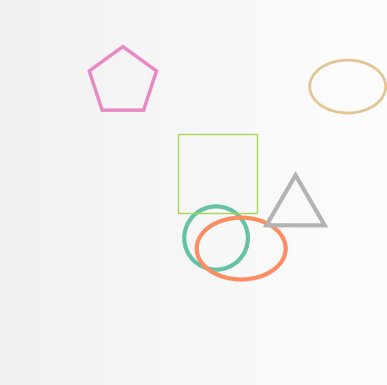[{"shape": "circle", "thickness": 3, "radius": 0.41, "center": [0.558, 0.382]}, {"shape": "oval", "thickness": 3, "radius": 0.57, "center": [0.622, 0.354]}, {"shape": "pentagon", "thickness": 2.5, "radius": 0.46, "center": [0.317, 0.788]}, {"shape": "square", "thickness": 1, "radius": 0.51, "center": [0.562, 0.549]}, {"shape": "oval", "thickness": 2, "radius": 0.49, "center": [0.897, 0.775]}, {"shape": "triangle", "thickness": 3, "radius": 0.43, "center": [0.763, 0.458]}]